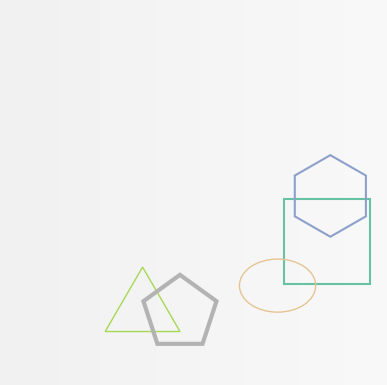[{"shape": "square", "thickness": 1.5, "radius": 0.56, "center": [0.843, 0.373]}, {"shape": "hexagon", "thickness": 1.5, "radius": 0.53, "center": [0.853, 0.491]}, {"shape": "triangle", "thickness": 1, "radius": 0.56, "center": [0.368, 0.195]}, {"shape": "oval", "thickness": 1, "radius": 0.49, "center": [0.716, 0.258]}, {"shape": "pentagon", "thickness": 3, "radius": 0.5, "center": [0.464, 0.187]}]